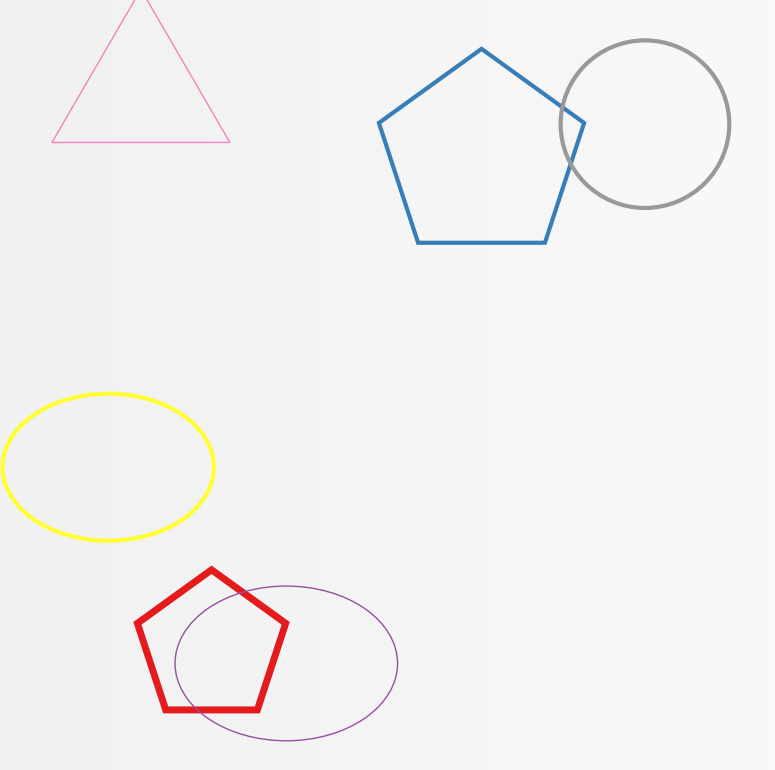[{"shape": "pentagon", "thickness": 2.5, "radius": 0.5, "center": [0.273, 0.159]}, {"shape": "pentagon", "thickness": 1.5, "radius": 0.7, "center": [0.621, 0.797]}, {"shape": "oval", "thickness": 0.5, "radius": 0.72, "center": [0.369, 0.138]}, {"shape": "oval", "thickness": 1.5, "radius": 0.68, "center": [0.14, 0.393]}, {"shape": "triangle", "thickness": 0.5, "radius": 0.66, "center": [0.182, 0.881]}, {"shape": "circle", "thickness": 1.5, "radius": 0.54, "center": [0.832, 0.839]}]